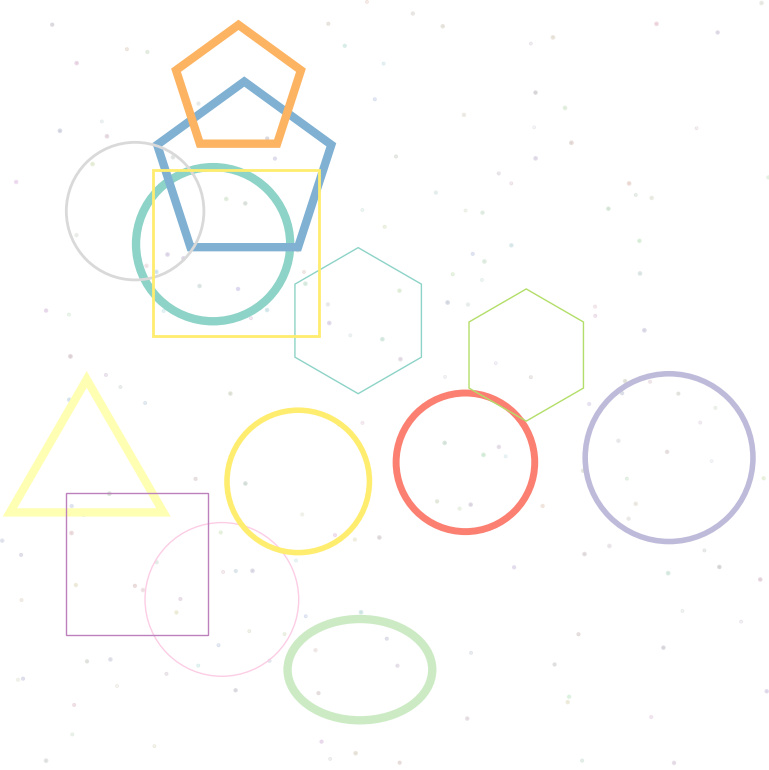[{"shape": "circle", "thickness": 3, "radius": 0.5, "center": [0.277, 0.683]}, {"shape": "hexagon", "thickness": 0.5, "radius": 0.47, "center": [0.465, 0.584]}, {"shape": "triangle", "thickness": 3, "radius": 0.58, "center": [0.113, 0.392]}, {"shape": "circle", "thickness": 2, "radius": 0.54, "center": [0.869, 0.406]}, {"shape": "circle", "thickness": 2.5, "radius": 0.45, "center": [0.604, 0.4]}, {"shape": "pentagon", "thickness": 3, "radius": 0.59, "center": [0.317, 0.775]}, {"shape": "pentagon", "thickness": 3, "radius": 0.43, "center": [0.31, 0.882]}, {"shape": "hexagon", "thickness": 0.5, "radius": 0.43, "center": [0.683, 0.539]}, {"shape": "circle", "thickness": 0.5, "radius": 0.5, "center": [0.288, 0.222]}, {"shape": "circle", "thickness": 1, "radius": 0.45, "center": [0.175, 0.726]}, {"shape": "square", "thickness": 0.5, "radius": 0.46, "center": [0.178, 0.268]}, {"shape": "oval", "thickness": 3, "radius": 0.47, "center": [0.467, 0.13]}, {"shape": "circle", "thickness": 2, "radius": 0.46, "center": [0.387, 0.375]}, {"shape": "square", "thickness": 1, "radius": 0.54, "center": [0.306, 0.671]}]